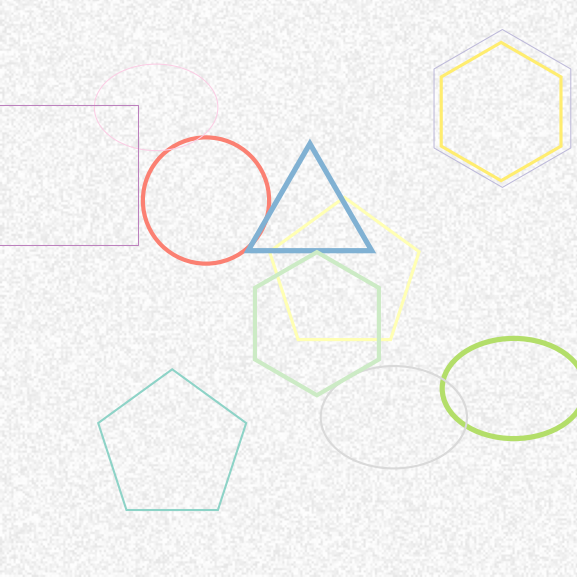[{"shape": "pentagon", "thickness": 1, "radius": 0.67, "center": [0.298, 0.225]}, {"shape": "pentagon", "thickness": 1.5, "radius": 0.68, "center": [0.596, 0.521]}, {"shape": "hexagon", "thickness": 0.5, "radius": 0.68, "center": [0.87, 0.811]}, {"shape": "circle", "thickness": 2, "radius": 0.55, "center": [0.357, 0.652]}, {"shape": "triangle", "thickness": 2.5, "radius": 0.62, "center": [0.537, 0.627]}, {"shape": "oval", "thickness": 2.5, "radius": 0.62, "center": [0.89, 0.326]}, {"shape": "oval", "thickness": 0.5, "radius": 0.53, "center": [0.27, 0.813]}, {"shape": "oval", "thickness": 1, "radius": 0.63, "center": [0.682, 0.277]}, {"shape": "square", "thickness": 0.5, "radius": 0.61, "center": [0.117, 0.695]}, {"shape": "hexagon", "thickness": 2, "radius": 0.62, "center": [0.549, 0.439]}, {"shape": "hexagon", "thickness": 1.5, "radius": 0.6, "center": [0.868, 0.806]}]